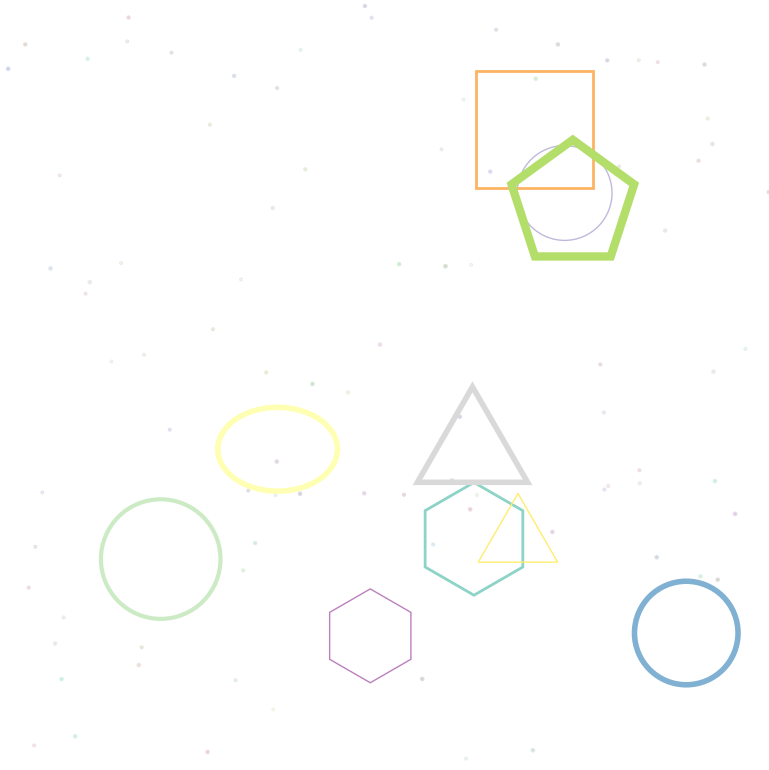[{"shape": "hexagon", "thickness": 1, "radius": 0.37, "center": [0.616, 0.3]}, {"shape": "oval", "thickness": 2, "radius": 0.39, "center": [0.361, 0.417]}, {"shape": "circle", "thickness": 0.5, "radius": 0.31, "center": [0.733, 0.749]}, {"shape": "circle", "thickness": 2, "radius": 0.34, "center": [0.891, 0.178]}, {"shape": "square", "thickness": 1, "radius": 0.38, "center": [0.694, 0.832]}, {"shape": "pentagon", "thickness": 3, "radius": 0.42, "center": [0.744, 0.735]}, {"shape": "triangle", "thickness": 2, "radius": 0.41, "center": [0.614, 0.415]}, {"shape": "hexagon", "thickness": 0.5, "radius": 0.3, "center": [0.481, 0.174]}, {"shape": "circle", "thickness": 1.5, "radius": 0.39, "center": [0.209, 0.274]}, {"shape": "triangle", "thickness": 0.5, "radius": 0.3, "center": [0.673, 0.3]}]